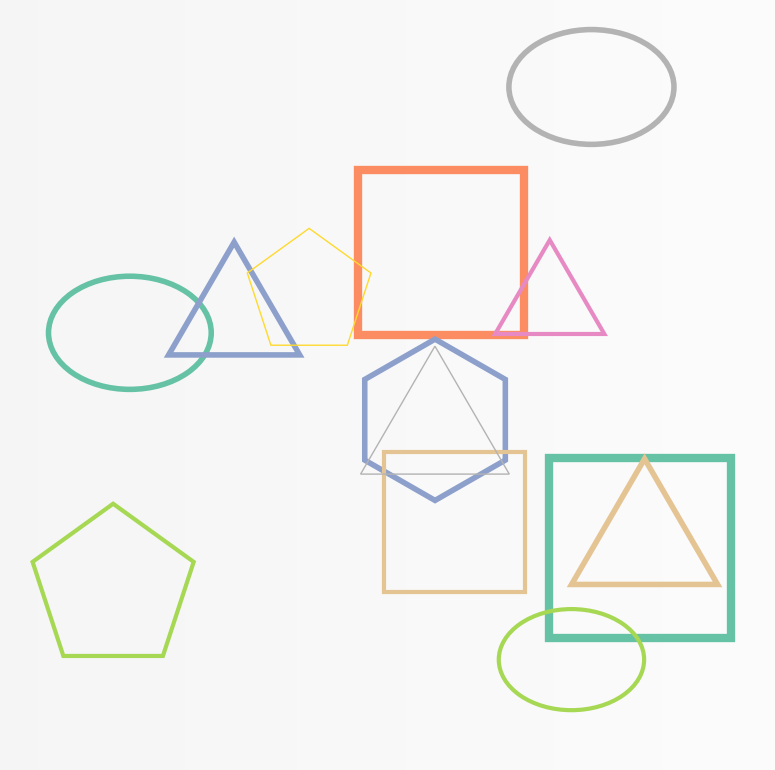[{"shape": "oval", "thickness": 2, "radius": 0.52, "center": [0.168, 0.568]}, {"shape": "square", "thickness": 3, "radius": 0.59, "center": [0.826, 0.288]}, {"shape": "square", "thickness": 3, "radius": 0.54, "center": [0.569, 0.672]}, {"shape": "hexagon", "thickness": 2, "radius": 0.52, "center": [0.561, 0.455]}, {"shape": "triangle", "thickness": 2, "radius": 0.49, "center": [0.302, 0.588]}, {"shape": "triangle", "thickness": 1.5, "radius": 0.41, "center": [0.709, 0.607]}, {"shape": "pentagon", "thickness": 1.5, "radius": 0.55, "center": [0.146, 0.237]}, {"shape": "oval", "thickness": 1.5, "radius": 0.47, "center": [0.737, 0.143]}, {"shape": "pentagon", "thickness": 0.5, "radius": 0.42, "center": [0.399, 0.62]}, {"shape": "square", "thickness": 1.5, "radius": 0.46, "center": [0.586, 0.322]}, {"shape": "triangle", "thickness": 2, "radius": 0.54, "center": [0.832, 0.295]}, {"shape": "triangle", "thickness": 0.5, "radius": 0.55, "center": [0.561, 0.44]}, {"shape": "oval", "thickness": 2, "radius": 0.53, "center": [0.763, 0.887]}]